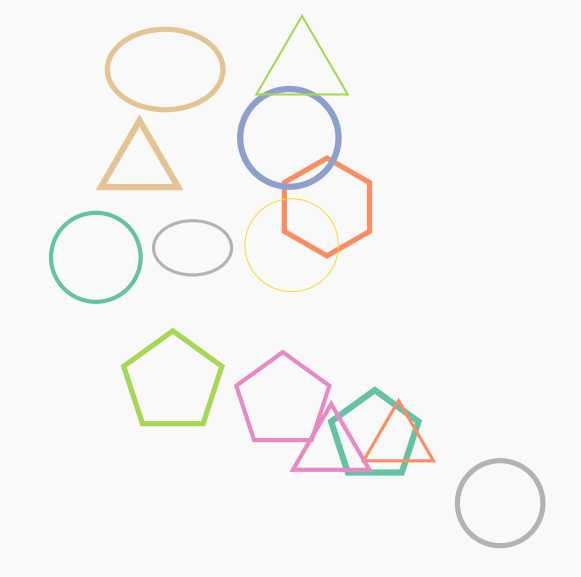[{"shape": "pentagon", "thickness": 3, "radius": 0.39, "center": [0.645, 0.245]}, {"shape": "circle", "thickness": 2, "radius": 0.39, "center": [0.165, 0.554]}, {"shape": "hexagon", "thickness": 2.5, "radius": 0.42, "center": [0.562, 0.641]}, {"shape": "triangle", "thickness": 1.5, "radius": 0.35, "center": [0.686, 0.236]}, {"shape": "circle", "thickness": 3, "radius": 0.42, "center": [0.498, 0.76]}, {"shape": "pentagon", "thickness": 2, "radius": 0.42, "center": [0.487, 0.305]}, {"shape": "triangle", "thickness": 2, "radius": 0.38, "center": [0.57, 0.224]}, {"shape": "triangle", "thickness": 1, "radius": 0.45, "center": [0.52, 0.881]}, {"shape": "pentagon", "thickness": 2.5, "radius": 0.44, "center": [0.297, 0.337]}, {"shape": "circle", "thickness": 0.5, "radius": 0.4, "center": [0.502, 0.574]}, {"shape": "oval", "thickness": 2.5, "radius": 0.5, "center": [0.284, 0.879]}, {"shape": "triangle", "thickness": 3, "radius": 0.38, "center": [0.24, 0.714]}, {"shape": "circle", "thickness": 2.5, "radius": 0.37, "center": [0.86, 0.128]}, {"shape": "oval", "thickness": 1.5, "radius": 0.34, "center": [0.331, 0.57]}]